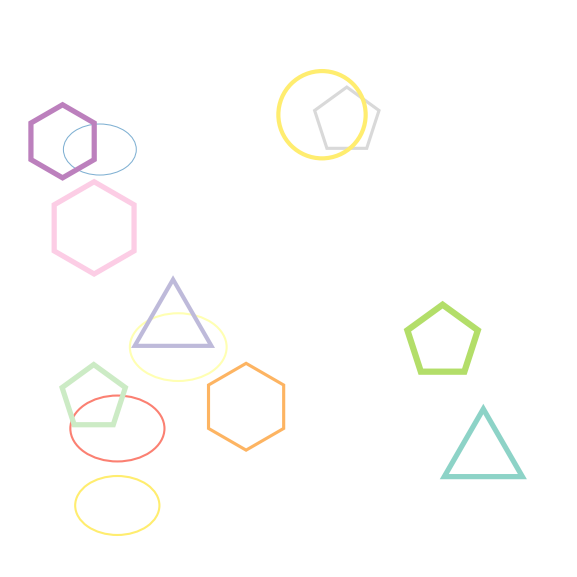[{"shape": "triangle", "thickness": 2.5, "radius": 0.39, "center": [0.837, 0.213]}, {"shape": "oval", "thickness": 1, "radius": 0.42, "center": [0.309, 0.398]}, {"shape": "triangle", "thickness": 2, "radius": 0.38, "center": [0.3, 0.439]}, {"shape": "oval", "thickness": 1, "radius": 0.41, "center": [0.203, 0.257]}, {"shape": "oval", "thickness": 0.5, "radius": 0.32, "center": [0.173, 0.74]}, {"shape": "hexagon", "thickness": 1.5, "radius": 0.38, "center": [0.426, 0.295]}, {"shape": "pentagon", "thickness": 3, "radius": 0.32, "center": [0.766, 0.407]}, {"shape": "hexagon", "thickness": 2.5, "radius": 0.4, "center": [0.163, 0.605]}, {"shape": "pentagon", "thickness": 1.5, "radius": 0.29, "center": [0.601, 0.79]}, {"shape": "hexagon", "thickness": 2.5, "radius": 0.32, "center": [0.108, 0.754]}, {"shape": "pentagon", "thickness": 2.5, "radius": 0.29, "center": [0.162, 0.31]}, {"shape": "circle", "thickness": 2, "radius": 0.38, "center": [0.558, 0.8]}, {"shape": "oval", "thickness": 1, "radius": 0.36, "center": [0.203, 0.124]}]